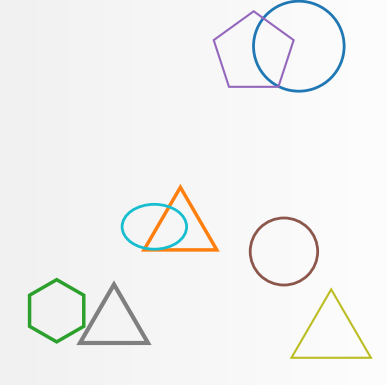[{"shape": "circle", "thickness": 2, "radius": 0.58, "center": [0.771, 0.88]}, {"shape": "triangle", "thickness": 2.5, "radius": 0.54, "center": [0.466, 0.405]}, {"shape": "hexagon", "thickness": 2.5, "radius": 0.4, "center": [0.146, 0.193]}, {"shape": "pentagon", "thickness": 1.5, "radius": 0.54, "center": [0.655, 0.862]}, {"shape": "circle", "thickness": 2, "radius": 0.44, "center": [0.733, 0.347]}, {"shape": "triangle", "thickness": 3, "radius": 0.51, "center": [0.294, 0.16]}, {"shape": "triangle", "thickness": 1.5, "radius": 0.59, "center": [0.855, 0.13]}, {"shape": "oval", "thickness": 2, "radius": 0.42, "center": [0.398, 0.411]}]